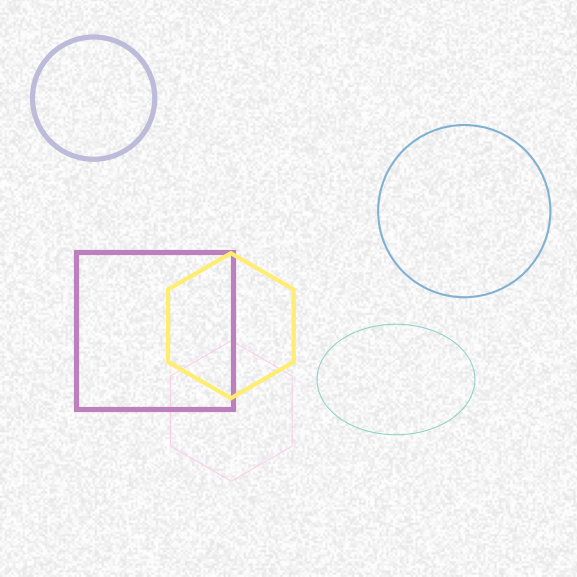[{"shape": "oval", "thickness": 0.5, "radius": 0.68, "center": [0.686, 0.342]}, {"shape": "circle", "thickness": 2.5, "radius": 0.53, "center": [0.162, 0.829]}, {"shape": "circle", "thickness": 1, "radius": 0.75, "center": [0.804, 0.634]}, {"shape": "hexagon", "thickness": 0.5, "radius": 0.61, "center": [0.401, 0.287]}, {"shape": "square", "thickness": 2.5, "radius": 0.68, "center": [0.268, 0.427]}, {"shape": "hexagon", "thickness": 2, "radius": 0.63, "center": [0.4, 0.435]}]